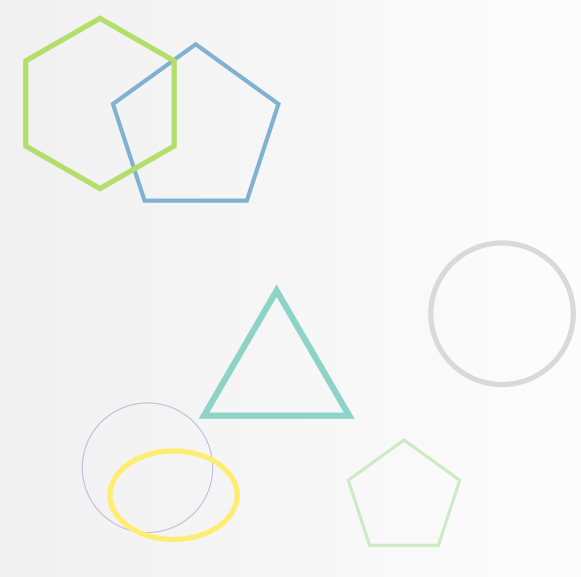[{"shape": "triangle", "thickness": 3, "radius": 0.72, "center": [0.476, 0.351]}, {"shape": "circle", "thickness": 0.5, "radius": 0.56, "center": [0.254, 0.189]}, {"shape": "pentagon", "thickness": 2, "radius": 0.75, "center": [0.337, 0.773]}, {"shape": "hexagon", "thickness": 2.5, "radius": 0.74, "center": [0.172, 0.82]}, {"shape": "circle", "thickness": 2.5, "radius": 0.61, "center": [0.864, 0.456]}, {"shape": "pentagon", "thickness": 1.5, "radius": 0.5, "center": [0.695, 0.136]}, {"shape": "oval", "thickness": 2.5, "radius": 0.55, "center": [0.299, 0.142]}]